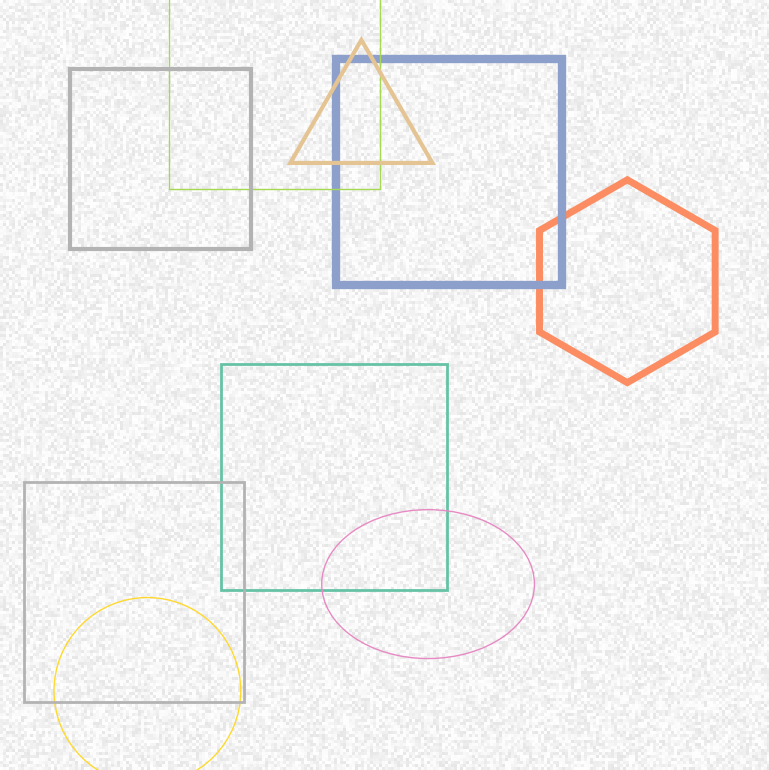[{"shape": "square", "thickness": 1, "radius": 0.74, "center": [0.434, 0.381]}, {"shape": "hexagon", "thickness": 2.5, "radius": 0.66, "center": [0.815, 0.635]}, {"shape": "square", "thickness": 3, "radius": 0.73, "center": [0.583, 0.777]}, {"shape": "oval", "thickness": 0.5, "radius": 0.69, "center": [0.556, 0.241]}, {"shape": "square", "thickness": 0.5, "radius": 0.69, "center": [0.356, 0.892]}, {"shape": "circle", "thickness": 0.5, "radius": 0.61, "center": [0.191, 0.103]}, {"shape": "triangle", "thickness": 1.5, "radius": 0.53, "center": [0.469, 0.842]}, {"shape": "square", "thickness": 1.5, "radius": 0.59, "center": [0.208, 0.794]}, {"shape": "square", "thickness": 1, "radius": 0.71, "center": [0.174, 0.231]}]